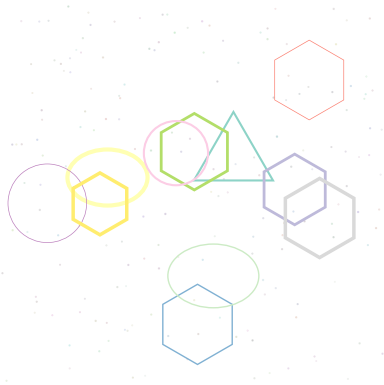[{"shape": "triangle", "thickness": 1.5, "radius": 0.59, "center": [0.606, 0.591]}, {"shape": "oval", "thickness": 3, "radius": 0.52, "center": [0.279, 0.539]}, {"shape": "hexagon", "thickness": 2, "radius": 0.46, "center": [0.765, 0.508]}, {"shape": "hexagon", "thickness": 0.5, "radius": 0.52, "center": [0.803, 0.792]}, {"shape": "hexagon", "thickness": 1, "radius": 0.52, "center": [0.513, 0.157]}, {"shape": "hexagon", "thickness": 2, "radius": 0.5, "center": [0.505, 0.606]}, {"shape": "circle", "thickness": 1.5, "radius": 0.42, "center": [0.457, 0.602]}, {"shape": "hexagon", "thickness": 2.5, "radius": 0.51, "center": [0.83, 0.434]}, {"shape": "circle", "thickness": 0.5, "radius": 0.51, "center": [0.123, 0.472]}, {"shape": "oval", "thickness": 1, "radius": 0.59, "center": [0.554, 0.283]}, {"shape": "hexagon", "thickness": 2.5, "radius": 0.4, "center": [0.26, 0.47]}]